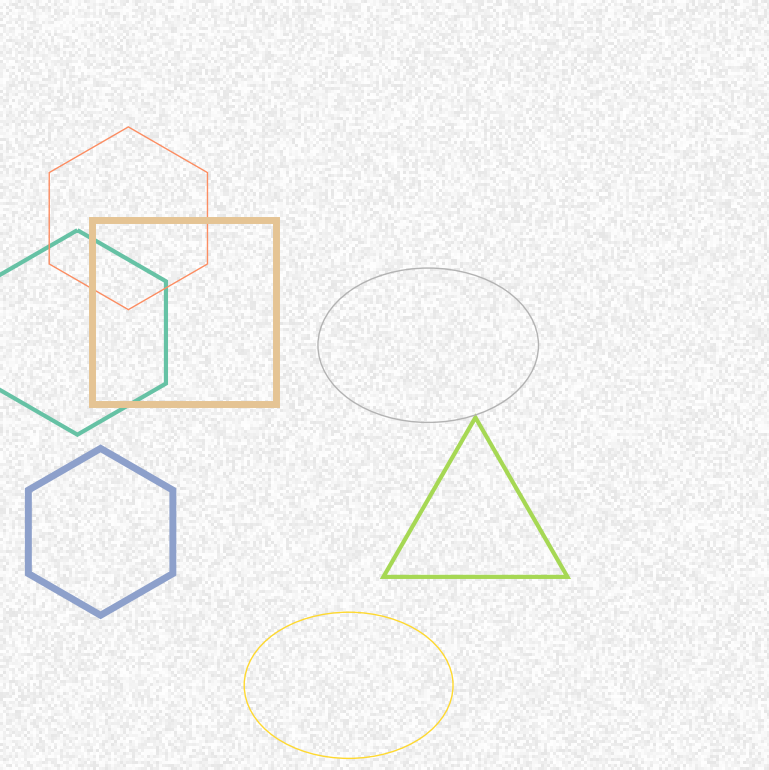[{"shape": "hexagon", "thickness": 1.5, "radius": 0.66, "center": [0.101, 0.568]}, {"shape": "hexagon", "thickness": 0.5, "radius": 0.59, "center": [0.167, 0.717]}, {"shape": "hexagon", "thickness": 2.5, "radius": 0.54, "center": [0.131, 0.309]}, {"shape": "triangle", "thickness": 1.5, "radius": 0.69, "center": [0.617, 0.32]}, {"shape": "oval", "thickness": 0.5, "radius": 0.68, "center": [0.453, 0.11]}, {"shape": "square", "thickness": 2.5, "radius": 0.6, "center": [0.239, 0.594]}, {"shape": "oval", "thickness": 0.5, "radius": 0.72, "center": [0.556, 0.552]}]